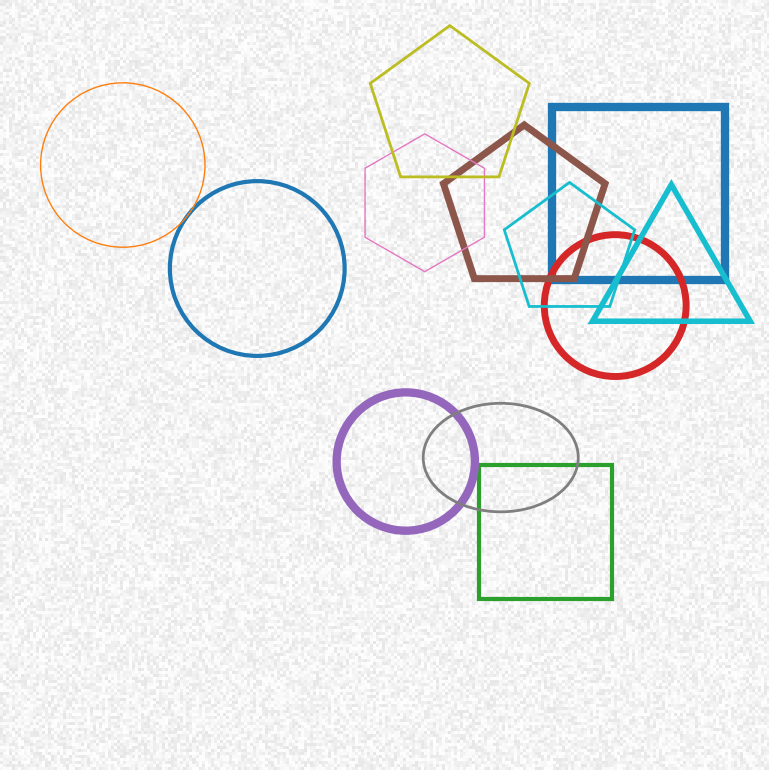[{"shape": "square", "thickness": 3, "radius": 0.56, "center": [0.829, 0.749]}, {"shape": "circle", "thickness": 1.5, "radius": 0.57, "center": [0.334, 0.651]}, {"shape": "circle", "thickness": 0.5, "radius": 0.53, "center": [0.159, 0.786]}, {"shape": "square", "thickness": 1.5, "radius": 0.43, "center": [0.709, 0.31]}, {"shape": "circle", "thickness": 2.5, "radius": 0.46, "center": [0.799, 0.603]}, {"shape": "circle", "thickness": 3, "radius": 0.45, "center": [0.527, 0.401]}, {"shape": "pentagon", "thickness": 2.5, "radius": 0.55, "center": [0.681, 0.727]}, {"shape": "hexagon", "thickness": 0.5, "radius": 0.45, "center": [0.552, 0.737]}, {"shape": "oval", "thickness": 1, "radius": 0.5, "center": [0.65, 0.406]}, {"shape": "pentagon", "thickness": 1, "radius": 0.54, "center": [0.584, 0.858]}, {"shape": "pentagon", "thickness": 1, "radius": 0.45, "center": [0.74, 0.674]}, {"shape": "triangle", "thickness": 2, "radius": 0.59, "center": [0.872, 0.642]}]